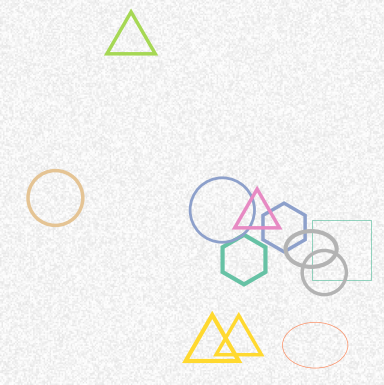[{"shape": "square", "thickness": 0.5, "radius": 0.39, "center": [0.887, 0.35]}, {"shape": "hexagon", "thickness": 3, "radius": 0.32, "center": [0.634, 0.326]}, {"shape": "oval", "thickness": 0.5, "radius": 0.42, "center": [0.819, 0.103]}, {"shape": "circle", "thickness": 2, "radius": 0.42, "center": [0.577, 0.454]}, {"shape": "hexagon", "thickness": 2.5, "radius": 0.32, "center": [0.738, 0.409]}, {"shape": "triangle", "thickness": 2.5, "radius": 0.34, "center": [0.668, 0.442]}, {"shape": "triangle", "thickness": 2.5, "radius": 0.36, "center": [0.34, 0.896]}, {"shape": "triangle", "thickness": 2.5, "radius": 0.34, "center": [0.62, 0.113]}, {"shape": "triangle", "thickness": 3, "radius": 0.4, "center": [0.551, 0.102]}, {"shape": "circle", "thickness": 2.5, "radius": 0.36, "center": [0.144, 0.486]}, {"shape": "circle", "thickness": 2.5, "radius": 0.29, "center": [0.842, 0.292]}, {"shape": "oval", "thickness": 3, "radius": 0.33, "center": [0.808, 0.353]}]